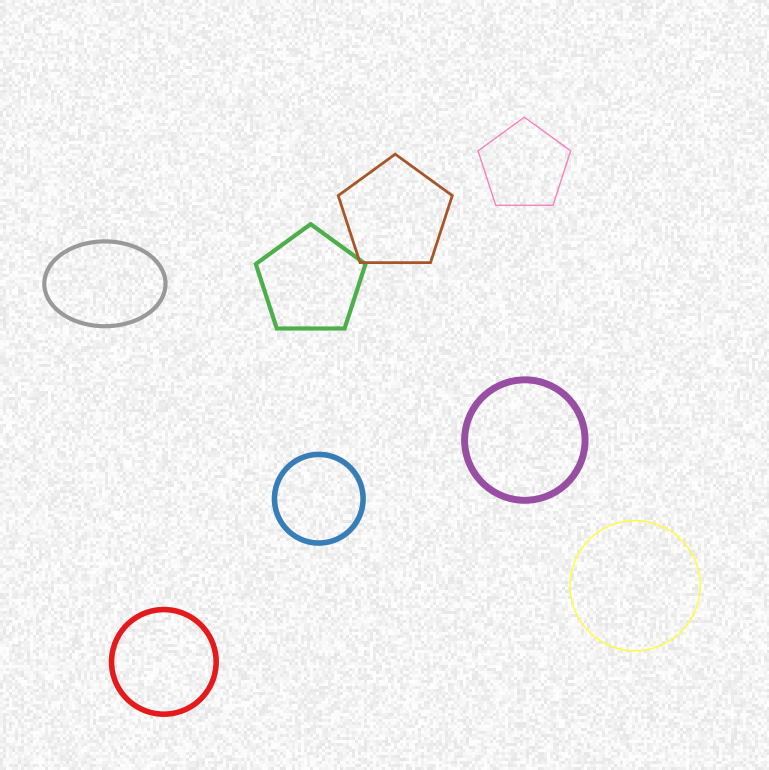[{"shape": "circle", "thickness": 2, "radius": 0.34, "center": [0.213, 0.14]}, {"shape": "circle", "thickness": 2, "radius": 0.29, "center": [0.414, 0.352]}, {"shape": "pentagon", "thickness": 1.5, "radius": 0.37, "center": [0.403, 0.634]}, {"shape": "circle", "thickness": 2.5, "radius": 0.39, "center": [0.682, 0.428]}, {"shape": "circle", "thickness": 0.5, "radius": 0.42, "center": [0.825, 0.239]}, {"shape": "pentagon", "thickness": 1, "radius": 0.39, "center": [0.513, 0.722]}, {"shape": "pentagon", "thickness": 0.5, "radius": 0.32, "center": [0.681, 0.785]}, {"shape": "oval", "thickness": 1.5, "radius": 0.39, "center": [0.136, 0.631]}]